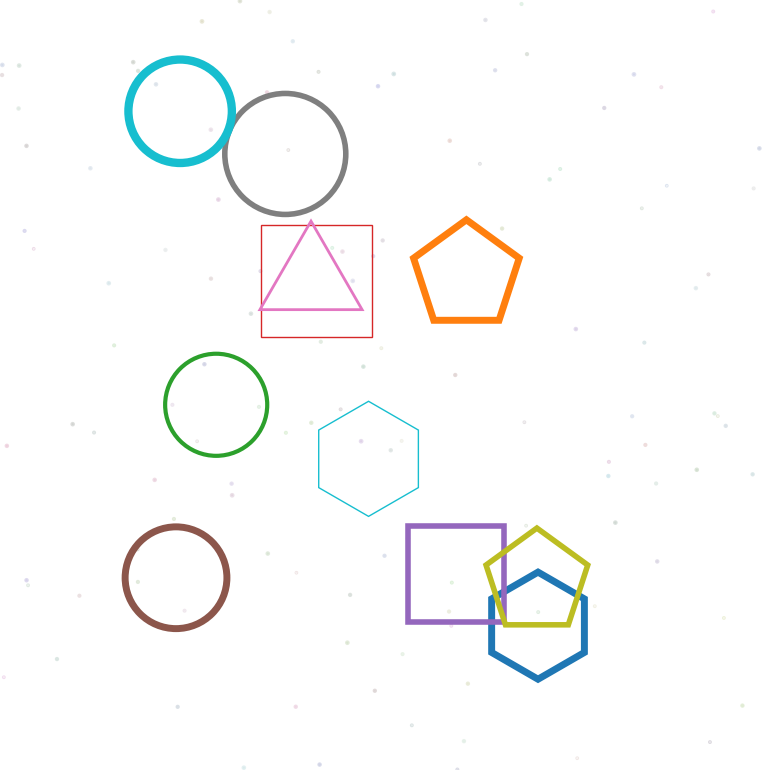[{"shape": "hexagon", "thickness": 2.5, "radius": 0.35, "center": [0.699, 0.187]}, {"shape": "pentagon", "thickness": 2.5, "radius": 0.36, "center": [0.606, 0.642]}, {"shape": "circle", "thickness": 1.5, "radius": 0.33, "center": [0.281, 0.474]}, {"shape": "square", "thickness": 0.5, "radius": 0.36, "center": [0.411, 0.635]}, {"shape": "square", "thickness": 2, "radius": 0.31, "center": [0.593, 0.255]}, {"shape": "circle", "thickness": 2.5, "radius": 0.33, "center": [0.229, 0.25]}, {"shape": "triangle", "thickness": 1, "radius": 0.38, "center": [0.404, 0.636]}, {"shape": "circle", "thickness": 2, "radius": 0.39, "center": [0.371, 0.8]}, {"shape": "pentagon", "thickness": 2, "radius": 0.35, "center": [0.697, 0.245]}, {"shape": "circle", "thickness": 3, "radius": 0.34, "center": [0.234, 0.856]}, {"shape": "hexagon", "thickness": 0.5, "radius": 0.37, "center": [0.479, 0.404]}]